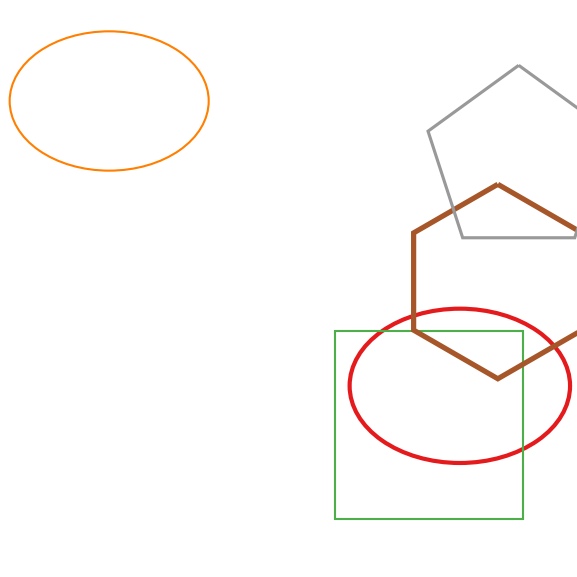[{"shape": "oval", "thickness": 2, "radius": 0.95, "center": [0.796, 0.331]}, {"shape": "square", "thickness": 1, "radius": 0.81, "center": [0.743, 0.263]}, {"shape": "oval", "thickness": 1, "radius": 0.86, "center": [0.189, 0.824]}, {"shape": "hexagon", "thickness": 2.5, "radius": 0.84, "center": [0.862, 0.512]}, {"shape": "pentagon", "thickness": 1.5, "radius": 0.83, "center": [0.898, 0.721]}]